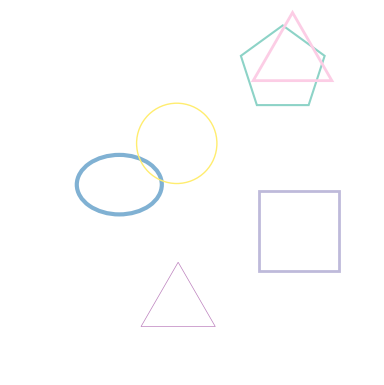[{"shape": "pentagon", "thickness": 1.5, "radius": 0.57, "center": [0.734, 0.82]}, {"shape": "square", "thickness": 2, "radius": 0.52, "center": [0.777, 0.399]}, {"shape": "oval", "thickness": 3, "radius": 0.55, "center": [0.31, 0.52]}, {"shape": "triangle", "thickness": 2, "radius": 0.59, "center": [0.76, 0.849]}, {"shape": "triangle", "thickness": 0.5, "radius": 0.56, "center": [0.463, 0.208]}, {"shape": "circle", "thickness": 1, "radius": 0.52, "center": [0.459, 0.628]}]